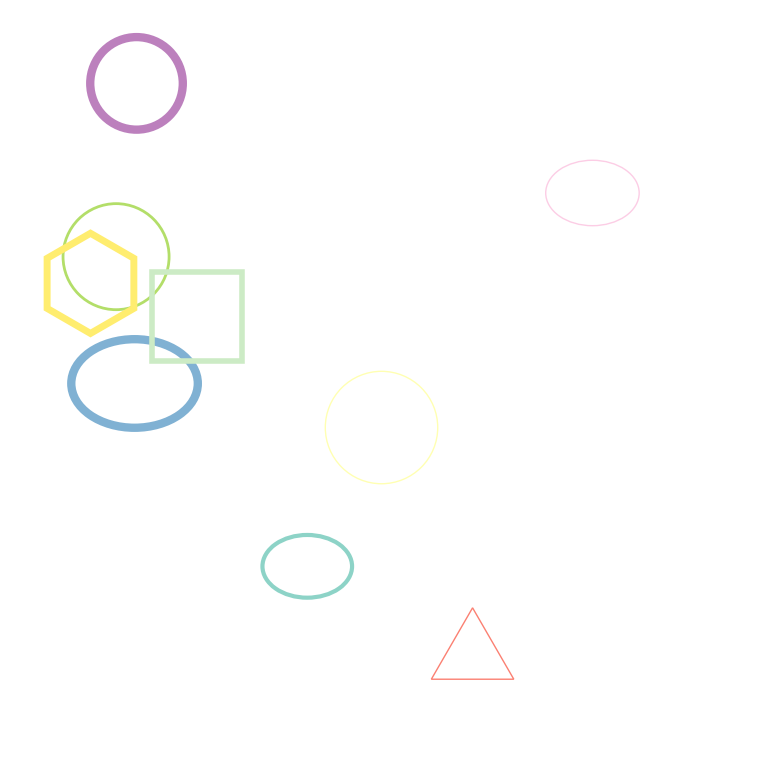[{"shape": "oval", "thickness": 1.5, "radius": 0.29, "center": [0.399, 0.265]}, {"shape": "circle", "thickness": 0.5, "radius": 0.37, "center": [0.495, 0.445]}, {"shape": "triangle", "thickness": 0.5, "radius": 0.31, "center": [0.614, 0.149]}, {"shape": "oval", "thickness": 3, "radius": 0.41, "center": [0.175, 0.502]}, {"shape": "circle", "thickness": 1, "radius": 0.34, "center": [0.151, 0.667]}, {"shape": "oval", "thickness": 0.5, "radius": 0.3, "center": [0.769, 0.749]}, {"shape": "circle", "thickness": 3, "radius": 0.3, "center": [0.177, 0.892]}, {"shape": "square", "thickness": 2, "radius": 0.29, "center": [0.256, 0.589]}, {"shape": "hexagon", "thickness": 2.5, "radius": 0.33, "center": [0.118, 0.632]}]